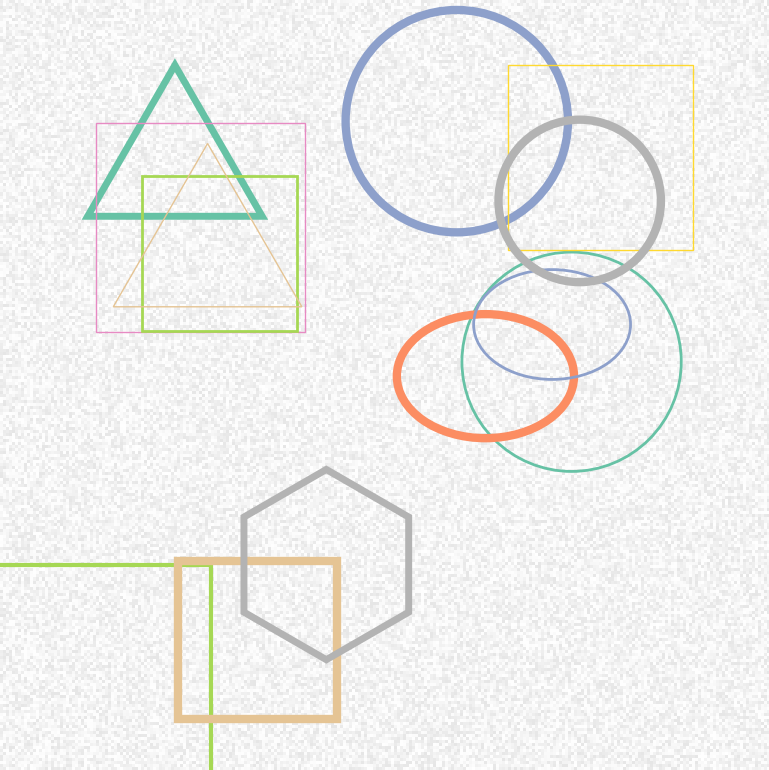[{"shape": "triangle", "thickness": 2.5, "radius": 0.65, "center": [0.227, 0.785]}, {"shape": "circle", "thickness": 1, "radius": 0.71, "center": [0.742, 0.53]}, {"shape": "oval", "thickness": 3, "radius": 0.58, "center": [0.63, 0.511]}, {"shape": "circle", "thickness": 3, "radius": 0.72, "center": [0.593, 0.843]}, {"shape": "oval", "thickness": 1, "radius": 0.51, "center": [0.717, 0.579]}, {"shape": "square", "thickness": 0.5, "radius": 0.68, "center": [0.261, 0.704]}, {"shape": "square", "thickness": 1.5, "radius": 0.7, "center": [0.135, 0.127]}, {"shape": "square", "thickness": 1, "radius": 0.51, "center": [0.285, 0.671]}, {"shape": "square", "thickness": 0.5, "radius": 0.6, "center": [0.78, 0.795]}, {"shape": "square", "thickness": 3, "radius": 0.51, "center": [0.335, 0.169]}, {"shape": "triangle", "thickness": 0.5, "radius": 0.71, "center": [0.27, 0.672]}, {"shape": "hexagon", "thickness": 2.5, "radius": 0.62, "center": [0.424, 0.267]}, {"shape": "circle", "thickness": 3, "radius": 0.53, "center": [0.753, 0.739]}]